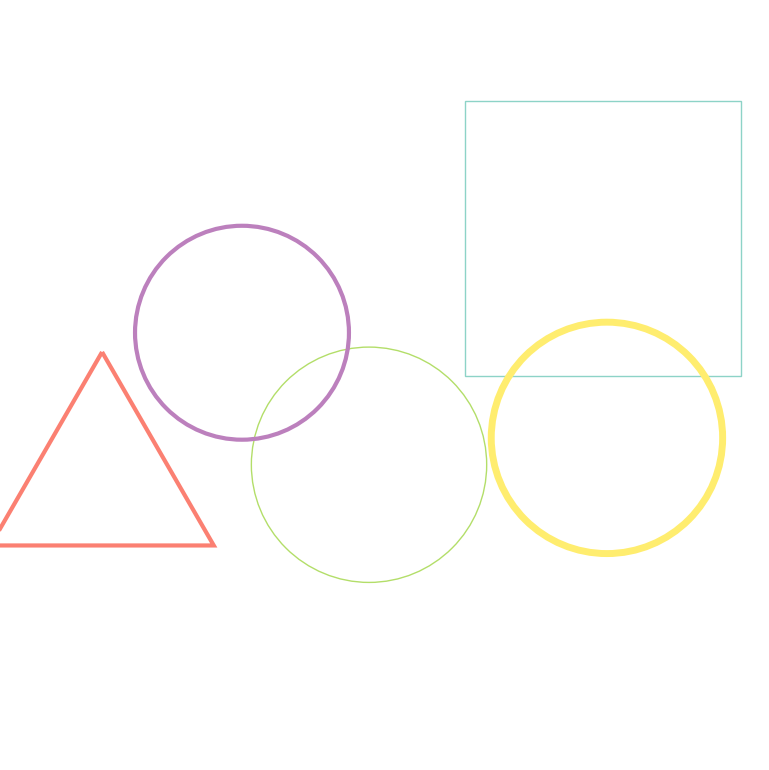[{"shape": "square", "thickness": 0.5, "radius": 0.89, "center": [0.783, 0.69]}, {"shape": "triangle", "thickness": 1.5, "radius": 0.84, "center": [0.133, 0.375]}, {"shape": "circle", "thickness": 0.5, "radius": 0.76, "center": [0.479, 0.396]}, {"shape": "circle", "thickness": 1.5, "radius": 0.69, "center": [0.314, 0.568]}, {"shape": "circle", "thickness": 2.5, "radius": 0.75, "center": [0.788, 0.431]}]